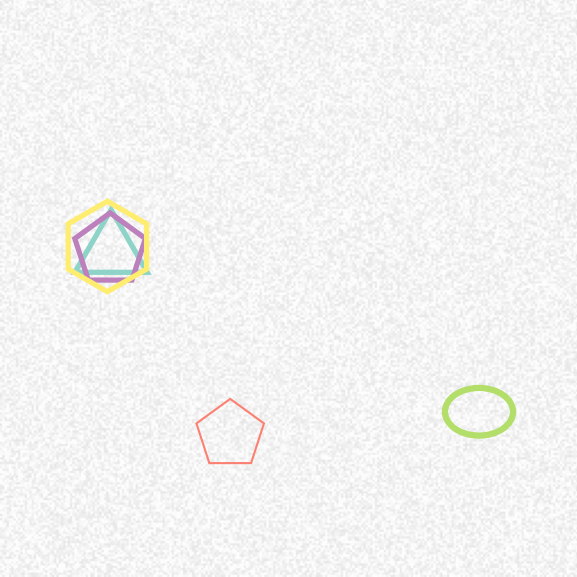[{"shape": "triangle", "thickness": 2.5, "radius": 0.36, "center": [0.192, 0.564]}, {"shape": "pentagon", "thickness": 1, "radius": 0.31, "center": [0.399, 0.247]}, {"shape": "oval", "thickness": 3, "radius": 0.29, "center": [0.829, 0.286]}, {"shape": "pentagon", "thickness": 2.5, "radius": 0.32, "center": [0.191, 0.566]}, {"shape": "hexagon", "thickness": 2.5, "radius": 0.39, "center": [0.186, 0.572]}]